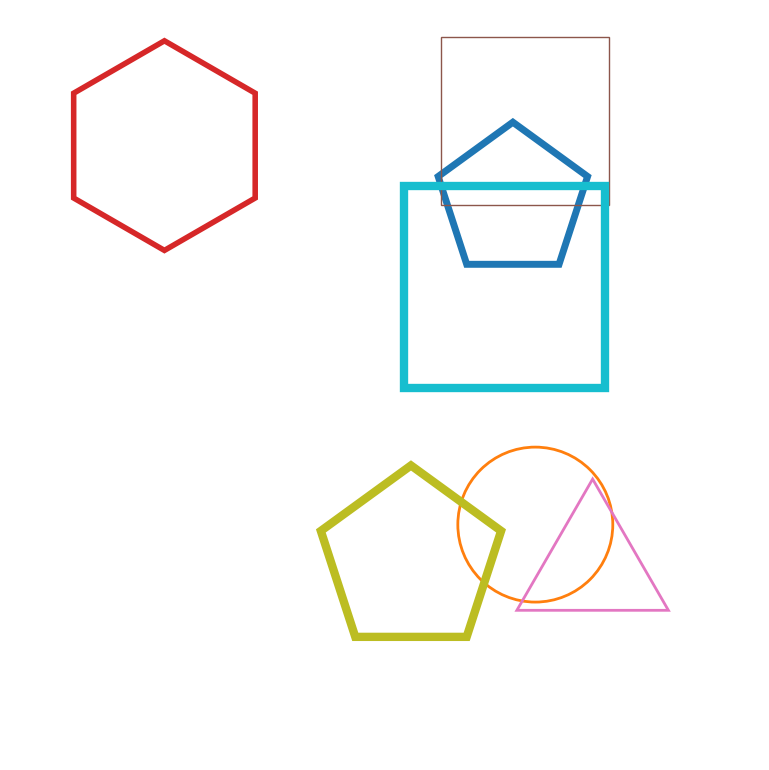[{"shape": "pentagon", "thickness": 2.5, "radius": 0.51, "center": [0.666, 0.739]}, {"shape": "circle", "thickness": 1, "radius": 0.5, "center": [0.695, 0.319]}, {"shape": "hexagon", "thickness": 2, "radius": 0.68, "center": [0.214, 0.811]}, {"shape": "square", "thickness": 0.5, "radius": 0.55, "center": [0.682, 0.843]}, {"shape": "triangle", "thickness": 1, "radius": 0.57, "center": [0.77, 0.264]}, {"shape": "pentagon", "thickness": 3, "radius": 0.62, "center": [0.534, 0.272]}, {"shape": "square", "thickness": 3, "radius": 0.65, "center": [0.655, 0.627]}]